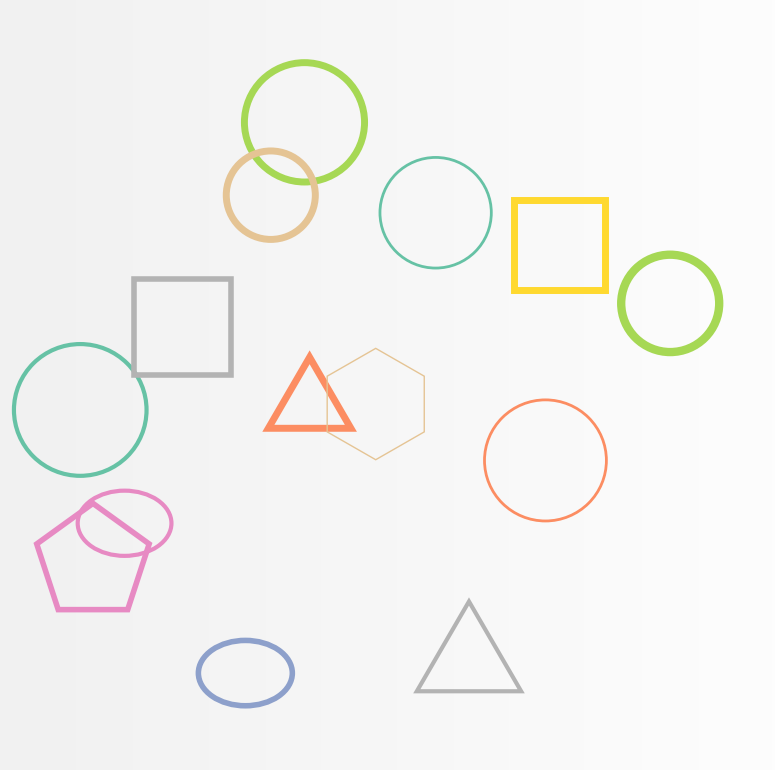[{"shape": "circle", "thickness": 1, "radius": 0.36, "center": [0.562, 0.724]}, {"shape": "circle", "thickness": 1.5, "radius": 0.43, "center": [0.104, 0.468]}, {"shape": "circle", "thickness": 1, "radius": 0.39, "center": [0.704, 0.402]}, {"shape": "triangle", "thickness": 2.5, "radius": 0.31, "center": [0.4, 0.475]}, {"shape": "oval", "thickness": 2, "radius": 0.3, "center": [0.317, 0.126]}, {"shape": "oval", "thickness": 1.5, "radius": 0.3, "center": [0.161, 0.32]}, {"shape": "pentagon", "thickness": 2, "radius": 0.38, "center": [0.12, 0.27]}, {"shape": "circle", "thickness": 2.5, "radius": 0.39, "center": [0.393, 0.841]}, {"shape": "circle", "thickness": 3, "radius": 0.32, "center": [0.865, 0.606]}, {"shape": "square", "thickness": 2.5, "radius": 0.29, "center": [0.722, 0.681]}, {"shape": "circle", "thickness": 2.5, "radius": 0.29, "center": [0.349, 0.747]}, {"shape": "hexagon", "thickness": 0.5, "radius": 0.36, "center": [0.485, 0.475]}, {"shape": "square", "thickness": 2, "radius": 0.31, "center": [0.235, 0.576]}, {"shape": "triangle", "thickness": 1.5, "radius": 0.39, "center": [0.605, 0.141]}]